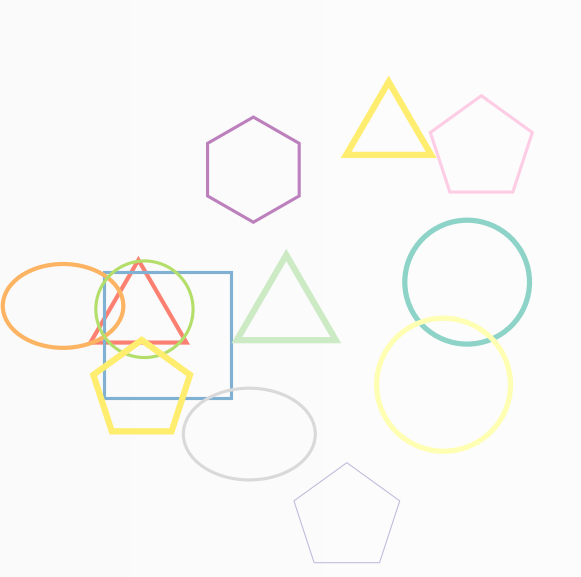[{"shape": "circle", "thickness": 2.5, "radius": 0.54, "center": [0.804, 0.511]}, {"shape": "circle", "thickness": 2.5, "radius": 0.58, "center": [0.763, 0.333]}, {"shape": "pentagon", "thickness": 0.5, "radius": 0.48, "center": [0.597, 0.102]}, {"shape": "triangle", "thickness": 2, "radius": 0.48, "center": [0.238, 0.454]}, {"shape": "square", "thickness": 1.5, "radius": 0.55, "center": [0.288, 0.418]}, {"shape": "oval", "thickness": 2, "radius": 0.52, "center": [0.108, 0.469]}, {"shape": "circle", "thickness": 1.5, "radius": 0.42, "center": [0.249, 0.464]}, {"shape": "pentagon", "thickness": 1.5, "radius": 0.46, "center": [0.828, 0.741]}, {"shape": "oval", "thickness": 1.5, "radius": 0.57, "center": [0.429, 0.248]}, {"shape": "hexagon", "thickness": 1.5, "radius": 0.46, "center": [0.436, 0.705]}, {"shape": "triangle", "thickness": 3, "radius": 0.49, "center": [0.493, 0.459]}, {"shape": "pentagon", "thickness": 3, "radius": 0.44, "center": [0.244, 0.323]}, {"shape": "triangle", "thickness": 3, "radius": 0.42, "center": [0.669, 0.773]}]